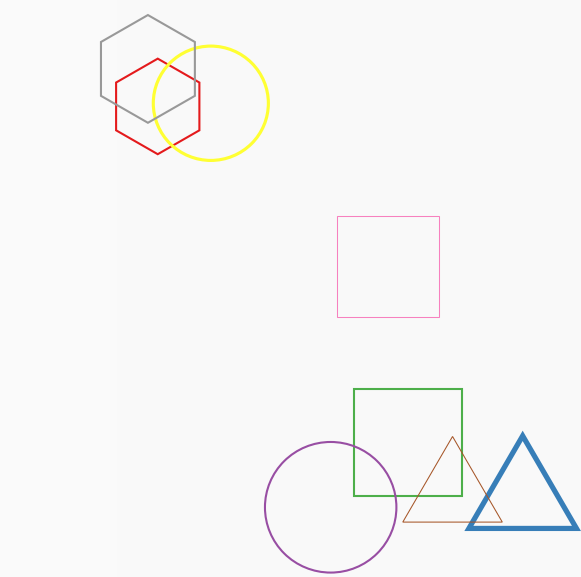[{"shape": "hexagon", "thickness": 1, "radius": 0.41, "center": [0.271, 0.815]}, {"shape": "triangle", "thickness": 2.5, "radius": 0.53, "center": [0.899, 0.138]}, {"shape": "square", "thickness": 1, "radius": 0.46, "center": [0.702, 0.232]}, {"shape": "circle", "thickness": 1, "radius": 0.57, "center": [0.569, 0.121]}, {"shape": "circle", "thickness": 1.5, "radius": 0.49, "center": [0.363, 0.82]}, {"shape": "triangle", "thickness": 0.5, "radius": 0.49, "center": [0.779, 0.144]}, {"shape": "square", "thickness": 0.5, "radius": 0.44, "center": [0.668, 0.537]}, {"shape": "hexagon", "thickness": 1, "radius": 0.47, "center": [0.254, 0.88]}]